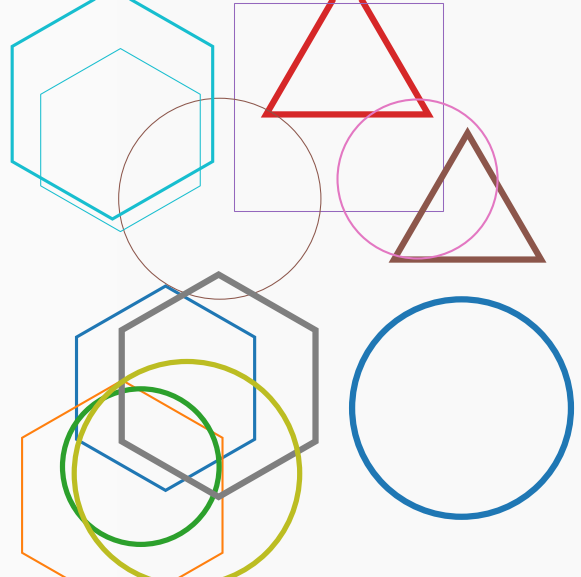[{"shape": "hexagon", "thickness": 1.5, "radius": 0.88, "center": [0.285, 0.327]}, {"shape": "circle", "thickness": 3, "radius": 0.94, "center": [0.794, 0.293]}, {"shape": "hexagon", "thickness": 1, "radius": 1.0, "center": [0.21, 0.141]}, {"shape": "circle", "thickness": 2.5, "radius": 0.67, "center": [0.242, 0.191]}, {"shape": "triangle", "thickness": 3, "radius": 0.81, "center": [0.597, 0.881]}, {"shape": "square", "thickness": 0.5, "radius": 0.9, "center": [0.583, 0.814]}, {"shape": "triangle", "thickness": 3, "radius": 0.73, "center": [0.804, 0.623]}, {"shape": "circle", "thickness": 0.5, "radius": 0.87, "center": [0.378, 0.655]}, {"shape": "circle", "thickness": 1, "radius": 0.69, "center": [0.718, 0.689]}, {"shape": "hexagon", "thickness": 3, "radius": 0.96, "center": [0.376, 0.331]}, {"shape": "circle", "thickness": 2.5, "radius": 0.97, "center": [0.322, 0.179]}, {"shape": "hexagon", "thickness": 1.5, "radius": 1.0, "center": [0.193, 0.819]}, {"shape": "hexagon", "thickness": 0.5, "radius": 0.79, "center": [0.207, 0.757]}]